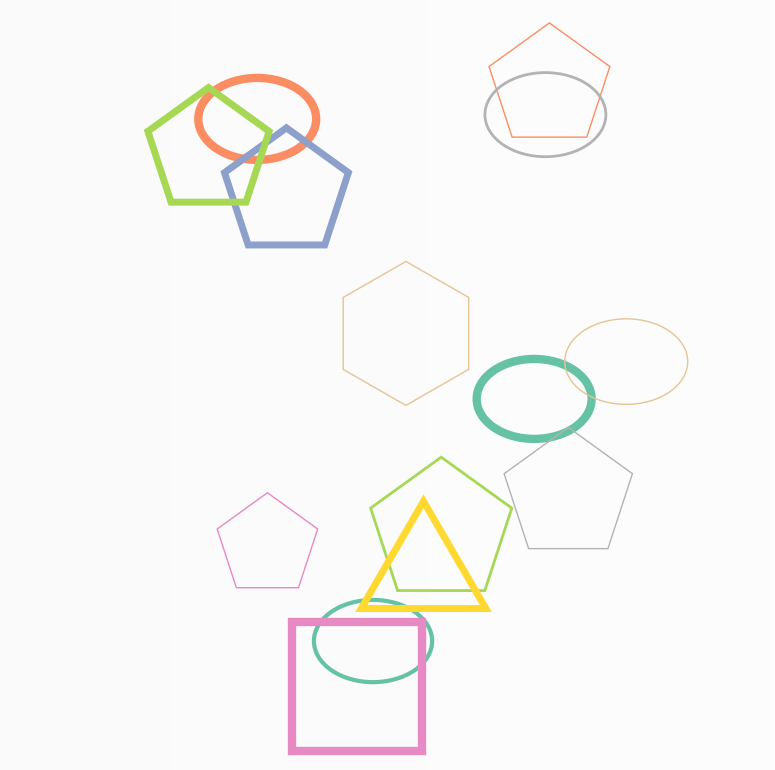[{"shape": "oval", "thickness": 1.5, "radius": 0.38, "center": [0.481, 0.167]}, {"shape": "oval", "thickness": 3, "radius": 0.37, "center": [0.689, 0.482]}, {"shape": "oval", "thickness": 3, "radius": 0.38, "center": [0.332, 0.846]}, {"shape": "pentagon", "thickness": 0.5, "radius": 0.41, "center": [0.709, 0.888]}, {"shape": "pentagon", "thickness": 2.5, "radius": 0.42, "center": [0.37, 0.75]}, {"shape": "square", "thickness": 3, "radius": 0.42, "center": [0.461, 0.108]}, {"shape": "pentagon", "thickness": 0.5, "radius": 0.34, "center": [0.345, 0.292]}, {"shape": "pentagon", "thickness": 1, "radius": 0.48, "center": [0.569, 0.311]}, {"shape": "pentagon", "thickness": 2.5, "radius": 0.41, "center": [0.269, 0.804]}, {"shape": "triangle", "thickness": 2.5, "radius": 0.46, "center": [0.546, 0.256]}, {"shape": "oval", "thickness": 0.5, "radius": 0.4, "center": [0.808, 0.53]}, {"shape": "hexagon", "thickness": 0.5, "radius": 0.47, "center": [0.524, 0.567]}, {"shape": "pentagon", "thickness": 0.5, "radius": 0.44, "center": [0.733, 0.358]}, {"shape": "oval", "thickness": 1, "radius": 0.39, "center": [0.704, 0.851]}]